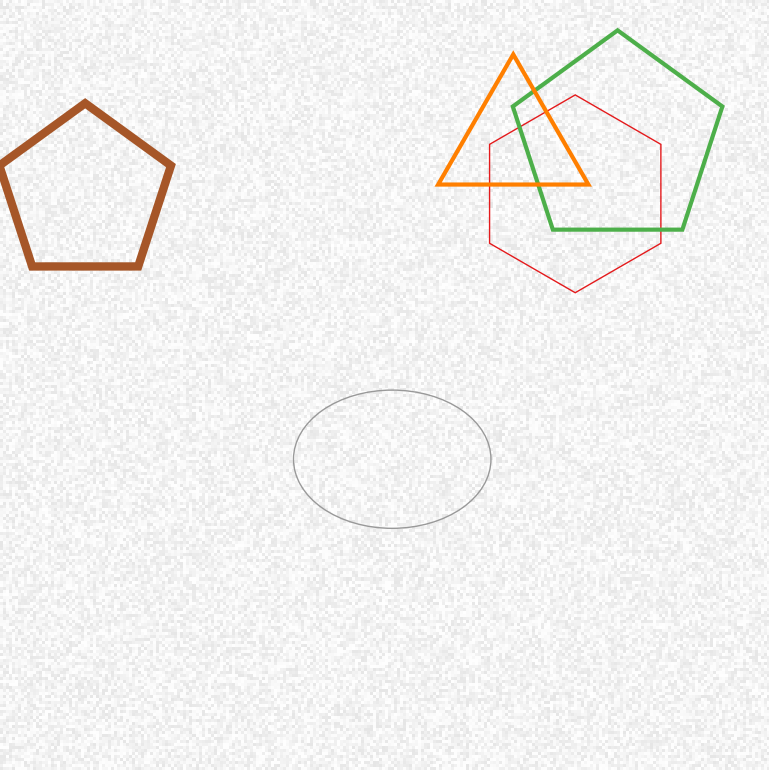[{"shape": "hexagon", "thickness": 0.5, "radius": 0.64, "center": [0.747, 0.748]}, {"shape": "pentagon", "thickness": 1.5, "radius": 0.72, "center": [0.802, 0.817]}, {"shape": "triangle", "thickness": 1.5, "radius": 0.56, "center": [0.667, 0.817]}, {"shape": "pentagon", "thickness": 3, "radius": 0.59, "center": [0.111, 0.749]}, {"shape": "oval", "thickness": 0.5, "radius": 0.64, "center": [0.509, 0.404]}]